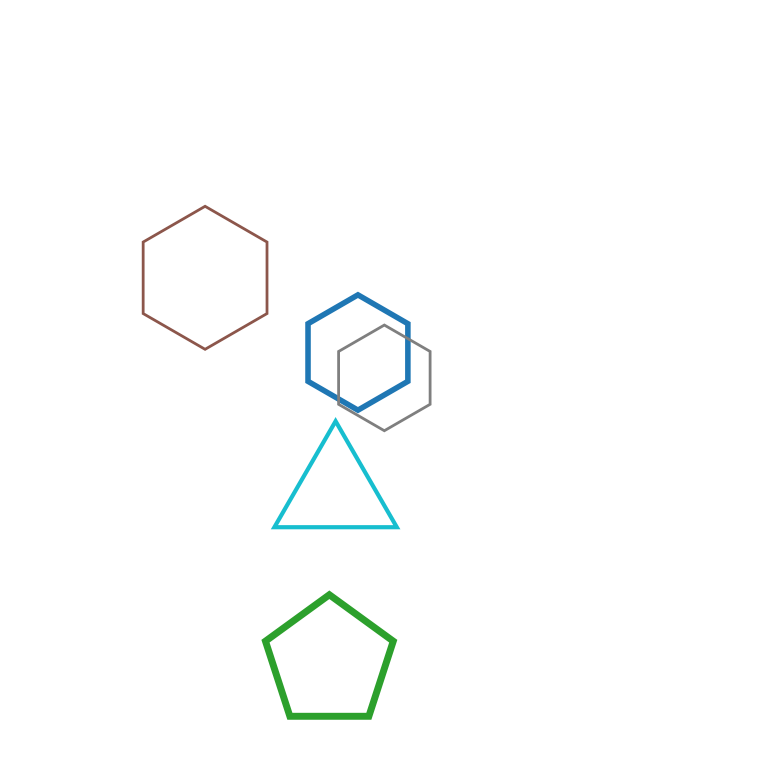[{"shape": "hexagon", "thickness": 2, "radius": 0.37, "center": [0.465, 0.542]}, {"shape": "pentagon", "thickness": 2.5, "radius": 0.44, "center": [0.428, 0.14]}, {"shape": "hexagon", "thickness": 1, "radius": 0.46, "center": [0.266, 0.639]}, {"shape": "hexagon", "thickness": 1, "radius": 0.34, "center": [0.499, 0.509]}, {"shape": "triangle", "thickness": 1.5, "radius": 0.46, "center": [0.436, 0.361]}]